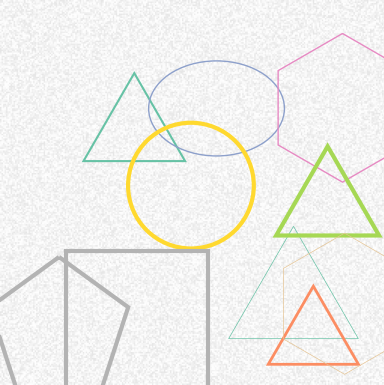[{"shape": "triangle", "thickness": 0.5, "radius": 0.97, "center": [0.762, 0.218]}, {"shape": "triangle", "thickness": 1.5, "radius": 0.76, "center": [0.349, 0.658]}, {"shape": "triangle", "thickness": 2, "radius": 0.68, "center": [0.814, 0.121]}, {"shape": "oval", "thickness": 1, "radius": 0.88, "center": [0.562, 0.718]}, {"shape": "hexagon", "thickness": 1, "radius": 0.97, "center": [0.89, 0.72]}, {"shape": "triangle", "thickness": 3, "radius": 0.77, "center": [0.851, 0.465]}, {"shape": "circle", "thickness": 3, "radius": 0.82, "center": [0.496, 0.518]}, {"shape": "hexagon", "thickness": 0.5, "radius": 0.92, "center": [0.895, 0.211]}, {"shape": "pentagon", "thickness": 3, "radius": 0.94, "center": [0.153, 0.144]}, {"shape": "square", "thickness": 3, "radius": 0.92, "center": [0.357, 0.163]}]